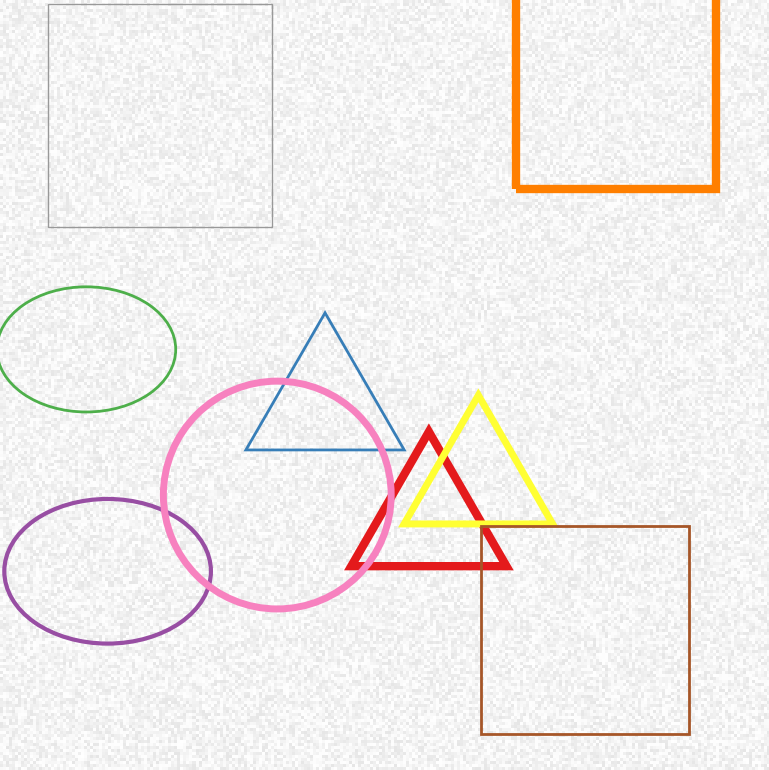[{"shape": "triangle", "thickness": 3, "radius": 0.58, "center": [0.557, 0.323]}, {"shape": "triangle", "thickness": 1, "radius": 0.59, "center": [0.422, 0.475]}, {"shape": "oval", "thickness": 1, "radius": 0.58, "center": [0.112, 0.546]}, {"shape": "oval", "thickness": 1.5, "radius": 0.67, "center": [0.14, 0.258]}, {"shape": "square", "thickness": 3, "radius": 0.65, "center": [0.8, 0.884]}, {"shape": "triangle", "thickness": 2.5, "radius": 0.56, "center": [0.621, 0.375]}, {"shape": "square", "thickness": 1, "radius": 0.68, "center": [0.759, 0.181]}, {"shape": "circle", "thickness": 2.5, "radius": 0.74, "center": [0.36, 0.357]}, {"shape": "square", "thickness": 0.5, "radius": 0.73, "center": [0.208, 0.85]}]